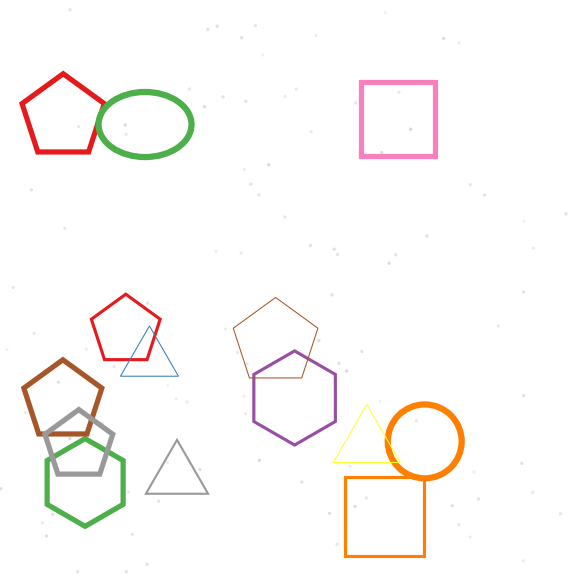[{"shape": "pentagon", "thickness": 1.5, "radius": 0.31, "center": [0.218, 0.427]}, {"shape": "pentagon", "thickness": 2.5, "radius": 0.37, "center": [0.109, 0.797]}, {"shape": "triangle", "thickness": 0.5, "radius": 0.29, "center": [0.259, 0.377]}, {"shape": "oval", "thickness": 3, "radius": 0.4, "center": [0.251, 0.784]}, {"shape": "hexagon", "thickness": 2.5, "radius": 0.38, "center": [0.147, 0.164]}, {"shape": "hexagon", "thickness": 1.5, "radius": 0.41, "center": [0.51, 0.31]}, {"shape": "square", "thickness": 1.5, "radius": 0.34, "center": [0.666, 0.105]}, {"shape": "circle", "thickness": 3, "radius": 0.32, "center": [0.735, 0.235]}, {"shape": "triangle", "thickness": 0.5, "radius": 0.34, "center": [0.635, 0.232]}, {"shape": "pentagon", "thickness": 2.5, "radius": 0.36, "center": [0.109, 0.305]}, {"shape": "pentagon", "thickness": 0.5, "radius": 0.39, "center": [0.477, 0.407]}, {"shape": "square", "thickness": 2.5, "radius": 0.32, "center": [0.69, 0.793]}, {"shape": "triangle", "thickness": 1, "radius": 0.31, "center": [0.306, 0.175]}, {"shape": "pentagon", "thickness": 2.5, "radius": 0.31, "center": [0.137, 0.228]}]